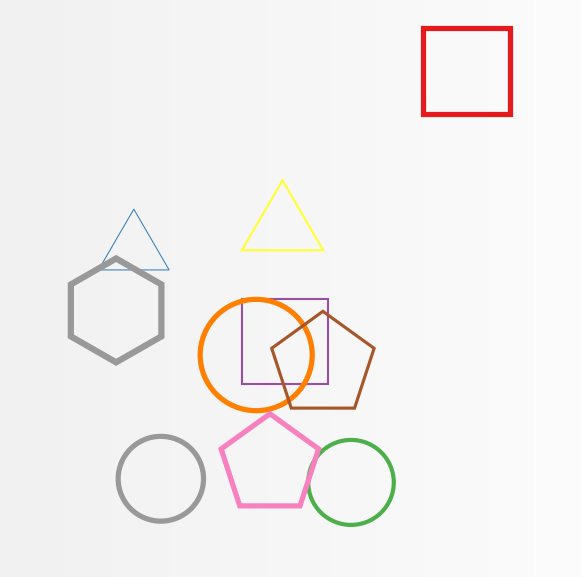[{"shape": "square", "thickness": 2.5, "radius": 0.37, "center": [0.802, 0.876]}, {"shape": "triangle", "thickness": 0.5, "radius": 0.35, "center": [0.23, 0.567]}, {"shape": "circle", "thickness": 2, "radius": 0.37, "center": [0.604, 0.164]}, {"shape": "square", "thickness": 1, "radius": 0.37, "center": [0.49, 0.408]}, {"shape": "circle", "thickness": 2.5, "radius": 0.48, "center": [0.441, 0.384]}, {"shape": "triangle", "thickness": 1, "radius": 0.4, "center": [0.486, 0.606]}, {"shape": "pentagon", "thickness": 1.5, "radius": 0.46, "center": [0.556, 0.367]}, {"shape": "pentagon", "thickness": 2.5, "radius": 0.44, "center": [0.464, 0.194]}, {"shape": "hexagon", "thickness": 3, "radius": 0.45, "center": [0.2, 0.462]}, {"shape": "circle", "thickness": 2.5, "radius": 0.37, "center": [0.277, 0.17]}]